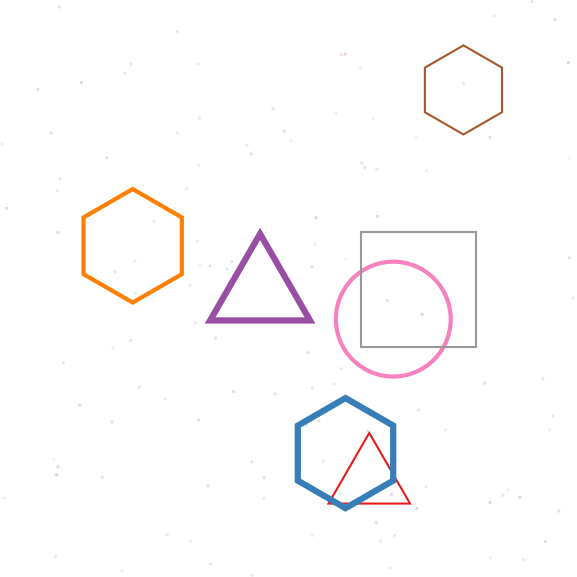[{"shape": "triangle", "thickness": 1, "radius": 0.41, "center": [0.639, 0.168]}, {"shape": "hexagon", "thickness": 3, "radius": 0.48, "center": [0.598, 0.215]}, {"shape": "triangle", "thickness": 3, "radius": 0.5, "center": [0.45, 0.494]}, {"shape": "hexagon", "thickness": 2, "radius": 0.49, "center": [0.23, 0.574]}, {"shape": "hexagon", "thickness": 1, "radius": 0.39, "center": [0.802, 0.843]}, {"shape": "circle", "thickness": 2, "radius": 0.5, "center": [0.681, 0.447]}, {"shape": "square", "thickness": 1, "radius": 0.5, "center": [0.725, 0.498]}]